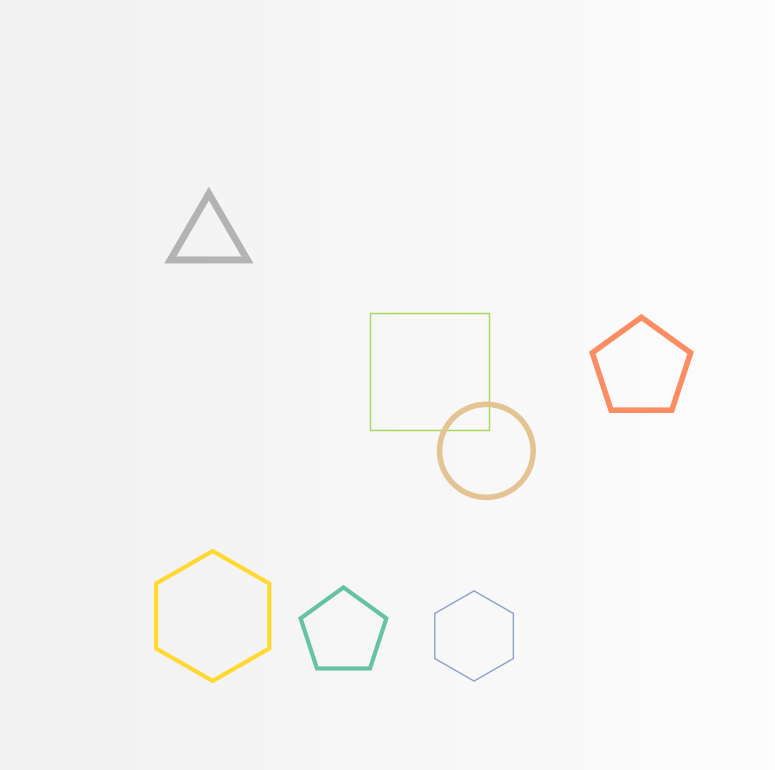[{"shape": "pentagon", "thickness": 1.5, "radius": 0.29, "center": [0.443, 0.179]}, {"shape": "pentagon", "thickness": 2, "radius": 0.33, "center": [0.828, 0.521]}, {"shape": "hexagon", "thickness": 0.5, "radius": 0.29, "center": [0.612, 0.174]}, {"shape": "square", "thickness": 0.5, "radius": 0.38, "center": [0.554, 0.518]}, {"shape": "hexagon", "thickness": 1.5, "radius": 0.42, "center": [0.274, 0.2]}, {"shape": "circle", "thickness": 2, "radius": 0.3, "center": [0.628, 0.414]}, {"shape": "triangle", "thickness": 2.5, "radius": 0.29, "center": [0.27, 0.691]}]